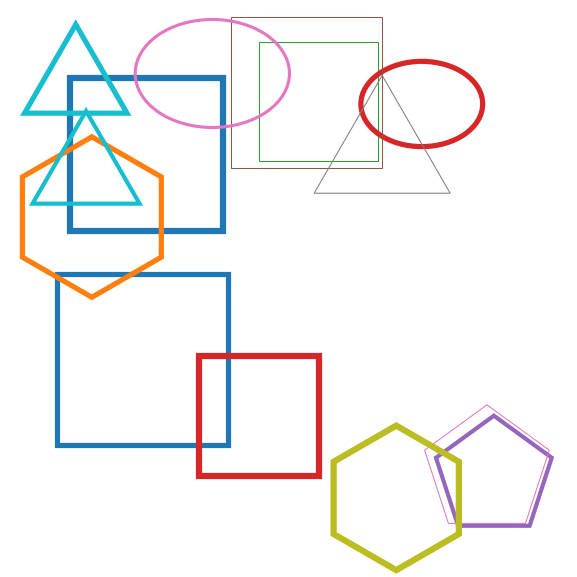[{"shape": "square", "thickness": 2.5, "radius": 0.74, "center": [0.247, 0.377]}, {"shape": "square", "thickness": 3, "radius": 0.66, "center": [0.254, 0.731]}, {"shape": "hexagon", "thickness": 2.5, "radius": 0.69, "center": [0.159, 0.623]}, {"shape": "square", "thickness": 0.5, "radius": 0.51, "center": [0.551, 0.823]}, {"shape": "square", "thickness": 3, "radius": 0.52, "center": [0.448, 0.279]}, {"shape": "oval", "thickness": 2.5, "radius": 0.53, "center": [0.73, 0.819]}, {"shape": "pentagon", "thickness": 2, "radius": 0.53, "center": [0.855, 0.174]}, {"shape": "square", "thickness": 0.5, "radius": 0.65, "center": [0.53, 0.839]}, {"shape": "oval", "thickness": 1.5, "radius": 0.67, "center": [0.368, 0.872]}, {"shape": "pentagon", "thickness": 0.5, "radius": 0.57, "center": [0.843, 0.185]}, {"shape": "triangle", "thickness": 0.5, "radius": 0.68, "center": [0.662, 0.733]}, {"shape": "hexagon", "thickness": 3, "radius": 0.63, "center": [0.686, 0.137]}, {"shape": "triangle", "thickness": 2.5, "radius": 0.51, "center": [0.131, 0.854]}, {"shape": "triangle", "thickness": 2, "radius": 0.54, "center": [0.149, 0.7]}]